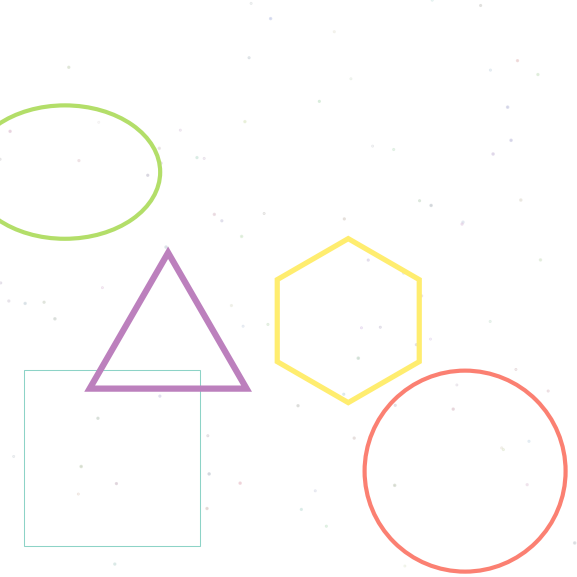[{"shape": "square", "thickness": 0.5, "radius": 0.76, "center": [0.194, 0.206]}, {"shape": "circle", "thickness": 2, "radius": 0.87, "center": [0.805, 0.183]}, {"shape": "oval", "thickness": 2, "radius": 0.83, "center": [0.112, 0.701]}, {"shape": "triangle", "thickness": 3, "radius": 0.78, "center": [0.291, 0.405]}, {"shape": "hexagon", "thickness": 2.5, "radius": 0.71, "center": [0.603, 0.444]}]